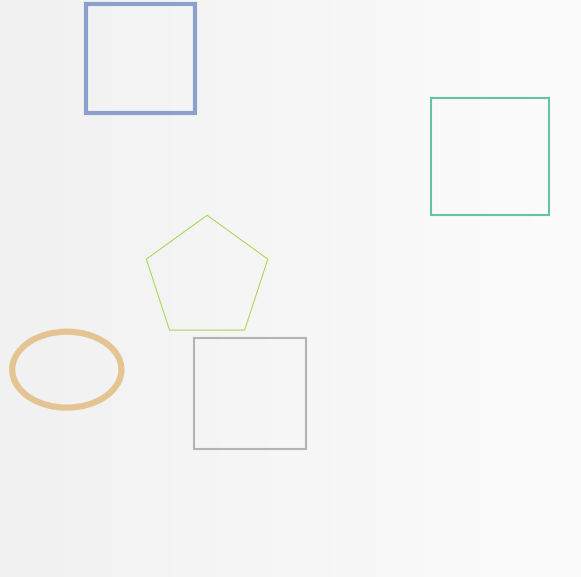[{"shape": "square", "thickness": 1, "radius": 0.51, "center": [0.843, 0.728]}, {"shape": "square", "thickness": 2, "radius": 0.47, "center": [0.242, 0.898]}, {"shape": "pentagon", "thickness": 0.5, "radius": 0.55, "center": [0.356, 0.516]}, {"shape": "oval", "thickness": 3, "radius": 0.47, "center": [0.115, 0.359]}, {"shape": "square", "thickness": 1, "radius": 0.48, "center": [0.431, 0.318]}]